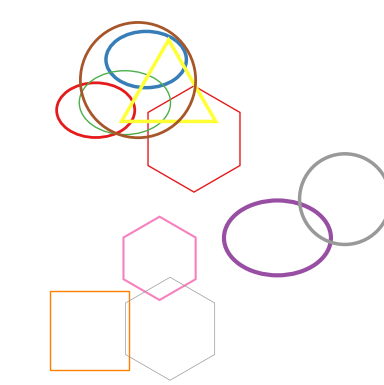[{"shape": "oval", "thickness": 2, "radius": 0.51, "center": [0.249, 0.714]}, {"shape": "hexagon", "thickness": 1, "radius": 0.69, "center": [0.504, 0.639]}, {"shape": "oval", "thickness": 2.5, "radius": 0.52, "center": [0.38, 0.845]}, {"shape": "oval", "thickness": 1, "radius": 0.59, "center": [0.324, 0.733]}, {"shape": "oval", "thickness": 3, "radius": 0.69, "center": [0.721, 0.382]}, {"shape": "square", "thickness": 1, "radius": 0.51, "center": [0.233, 0.143]}, {"shape": "triangle", "thickness": 2.5, "radius": 0.71, "center": [0.438, 0.755]}, {"shape": "circle", "thickness": 2, "radius": 0.75, "center": [0.358, 0.792]}, {"shape": "hexagon", "thickness": 1.5, "radius": 0.54, "center": [0.414, 0.329]}, {"shape": "hexagon", "thickness": 0.5, "radius": 0.67, "center": [0.442, 0.146]}, {"shape": "circle", "thickness": 2.5, "radius": 0.59, "center": [0.896, 0.483]}]